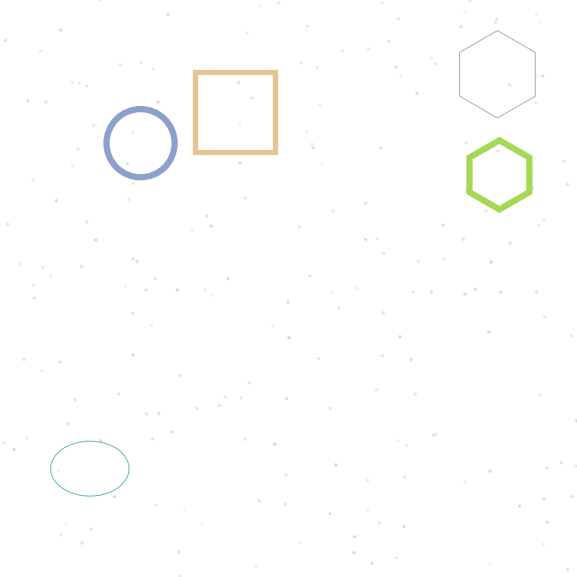[{"shape": "oval", "thickness": 0.5, "radius": 0.34, "center": [0.156, 0.188]}, {"shape": "circle", "thickness": 3, "radius": 0.3, "center": [0.243, 0.751]}, {"shape": "hexagon", "thickness": 3, "radius": 0.3, "center": [0.865, 0.696]}, {"shape": "square", "thickness": 2.5, "radius": 0.35, "center": [0.407, 0.805]}, {"shape": "hexagon", "thickness": 0.5, "radius": 0.38, "center": [0.861, 0.87]}]